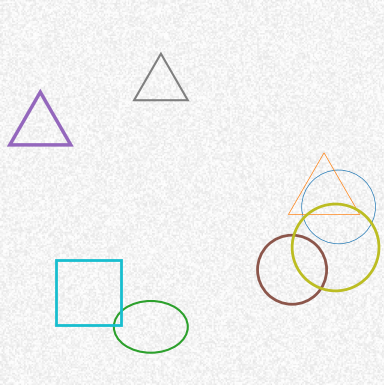[{"shape": "circle", "thickness": 0.5, "radius": 0.48, "center": [0.879, 0.463]}, {"shape": "triangle", "thickness": 0.5, "radius": 0.53, "center": [0.842, 0.496]}, {"shape": "oval", "thickness": 1.5, "radius": 0.48, "center": [0.392, 0.151]}, {"shape": "triangle", "thickness": 2.5, "radius": 0.46, "center": [0.105, 0.669]}, {"shape": "circle", "thickness": 2, "radius": 0.45, "center": [0.759, 0.299]}, {"shape": "triangle", "thickness": 1.5, "radius": 0.4, "center": [0.418, 0.78]}, {"shape": "circle", "thickness": 2, "radius": 0.56, "center": [0.872, 0.357]}, {"shape": "square", "thickness": 2, "radius": 0.42, "center": [0.229, 0.24]}]